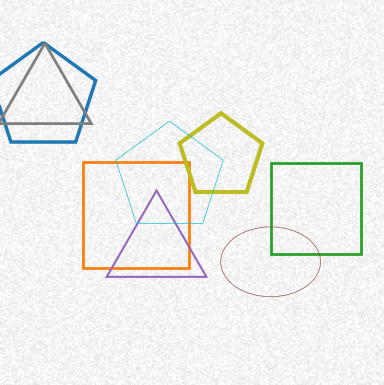[{"shape": "pentagon", "thickness": 2.5, "radius": 0.71, "center": [0.112, 0.747]}, {"shape": "square", "thickness": 2, "radius": 0.69, "center": [0.352, 0.441]}, {"shape": "square", "thickness": 2, "radius": 0.59, "center": [0.82, 0.458]}, {"shape": "triangle", "thickness": 1.5, "radius": 0.75, "center": [0.407, 0.356]}, {"shape": "oval", "thickness": 0.5, "radius": 0.65, "center": [0.703, 0.32]}, {"shape": "triangle", "thickness": 2, "radius": 0.7, "center": [0.117, 0.748]}, {"shape": "pentagon", "thickness": 3, "radius": 0.57, "center": [0.574, 0.593]}, {"shape": "pentagon", "thickness": 0.5, "radius": 0.73, "center": [0.44, 0.539]}]